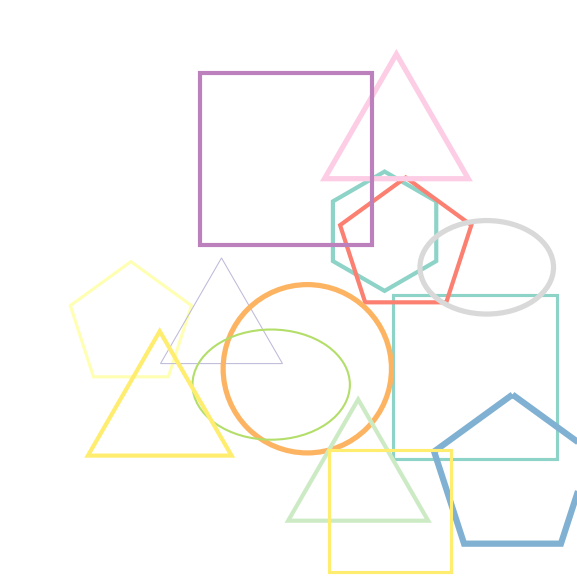[{"shape": "hexagon", "thickness": 2, "radius": 0.52, "center": [0.666, 0.599]}, {"shape": "square", "thickness": 1.5, "radius": 0.71, "center": [0.823, 0.346]}, {"shape": "pentagon", "thickness": 1.5, "radius": 0.55, "center": [0.227, 0.436]}, {"shape": "triangle", "thickness": 0.5, "radius": 0.61, "center": [0.384, 0.431]}, {"shape": "pentagon", "thickness": 2, "radius": 0.6, "center": [0.703, 0.572]}, {"shape": "pentagon", "thickness": 3, "radius": 0.71, "center": [0.887, 0.173]}, {"shape": "circle", "thickness": 2.5, "radius": 0.73, "center": [0.532, 0.361]}, {"shape": "oval", "thickness": 1, "radius": 0.68, "center": [0.47, 0.333]}, {"shape": "triangle", "thickness": 2.5, "radius": 0.72, "center": [0.686, 0.762]}, {"shape": "oval", "thickness": 2.5, "radius": 0.58, "center": [0.843, 0.536]}, {"shape": "square", "thickness": 2, "radius": 0.75, "center": [0.495, 0.724]}, {"shape": "triangle", "thickness": 2, "radius": 0.7, "center": [0.62, 0.167]}, {"shape": "square", "thickness": 1.5, "radius": 0.53, "center": [0.675, 0.114]}, {"shape": "triangle", "thickness": 2, "radius": 0.72, "center": [0.277, 0.282]}]